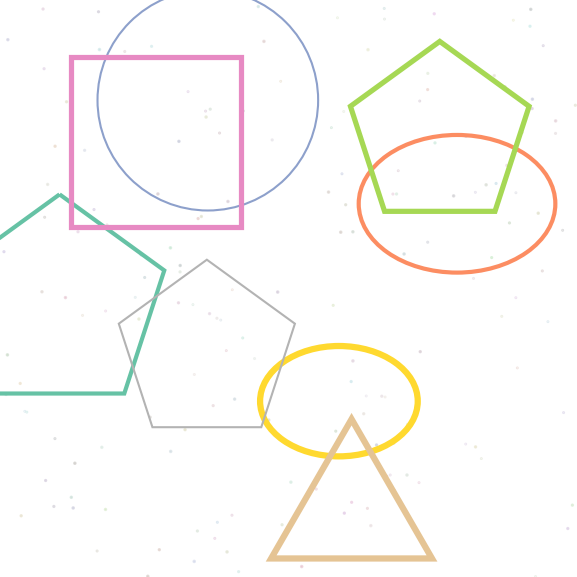[{"shape": "pentagon", "thickness": 2, "radius": 0.95, "center": [0.103, 0.472]}, {"shape": "oval", "thickness": 2, "radius": 0.85, "center": [0.791, 0.646]}, {"shape": "circle", "thickness": 1, "radius": 0.96, "center": [0.36, 0.826]}, {"shape": "square", "thickness": 2.5, "radius": 0.74, "center": [0.27, 0.753]}, {"shape": "pentagon", "thickness": 2.5, "radius": 0.81, "center": [0.762, 0.765]}, {"shape": "oval", "thickness": 3, "radius": 0.68, "center": [0.587, 0.304]}, {"shape": "triangle", "thickness": 3, "radius": 0.8, "center": [0.609, 0.112]}, {"shape": "pentagon", "thickness": 1, "radius": 0.8, "center": [0.358, 0.389]}]